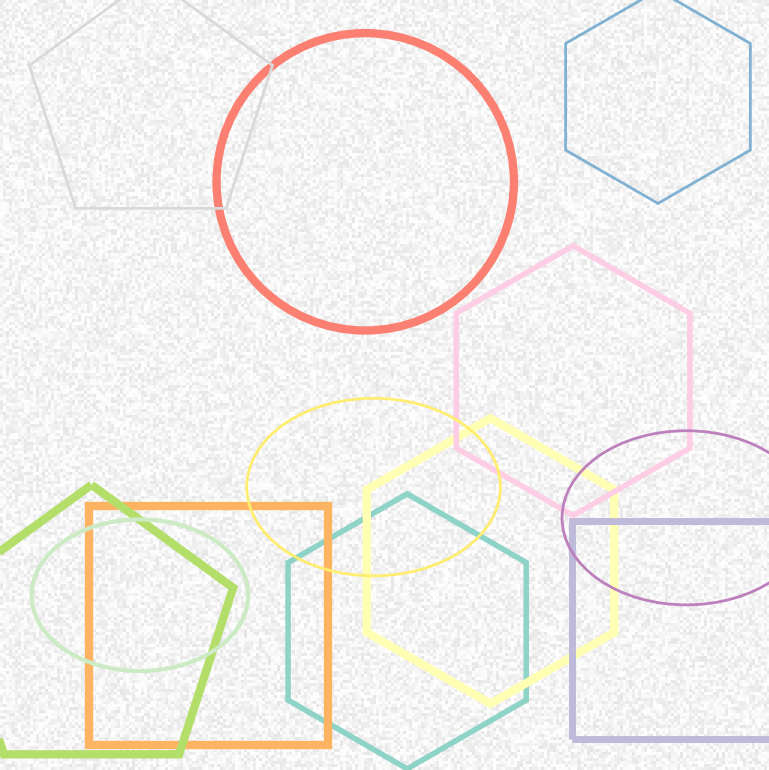[{"shape": "hexagon", "thickness": 2, "radius": 0.89, "center": [0.529, 0.18]}, {"shape": "hexagon", "thickness": 3, "radius": 0.93, "center": [0.637, 0.271]}, {"shape": "square", "thickness": 2.5, "radius": 0.71, "center": [0.884, 0.182]}, {"shape": "circle", "thickness": 3, "radius": 0.97, "center": [0.474, 0.764]}, {"shape": "hexagon", "thickness": 1, "radius": 0.69, "center": [0.855, 0.874]}, {"shape": "square", "thickness": 3, "radius": 0.78, "center": [0.271, 0.188]}, {"shape": "pentagon", "thickness": 3, "radius": 0.97, "center": [0.119, 0.177]}, {"shape": "hexagon", "thickness": 2, "radius": 0.88, "center": [0.744, 0.506]}, {"shape": "pentagon", "thickness": 1, "radius": 0.83, "center": [0.196, 0.864]}, {"shape": "oval", "thickness": 1, "radius": 0.81, "center": [0.891, 0.328]}, {"shape": "oval", "thickness": 1.5, "radius": 0.7, "center": [0.182, 0.227]}, {"shape": "oval", "thickness": 1, "radius": 0.82, "center": [0.485, 0.367]}]